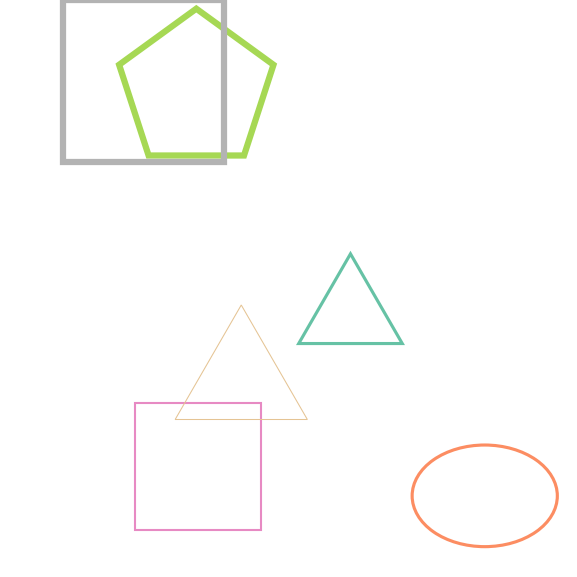[{"shape": "triangle", "thickness": 1.5, "radius": 0.52, "center": [0.607, 0.456]}, {"shape": "oval", "thickness": 1.5, "radius": 0.63, "center": [0.839, 0.141]}, {"shape": "square", "thickness": 1, "radius": 0.55, "center": [0.343, 0.191]}, {"shape": "pentagon", "thickness": 3, "radius": 0.7, "center": [0.34, 0.844]}, {"shape": "triangle", "thickness": 0.5, "radius": 0.66, "center": [0.418, 0.339]}, {"shape": "square", "thickness": 3, "radius": 0.7, "center": [0.249, 0.859]}]